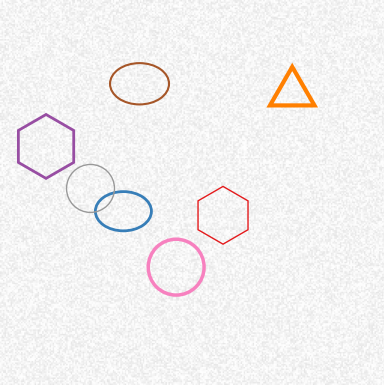[{"shape": "hexagon", "thickness": 1, "radius": 0.37, "center": [0.579, 0.441]}, {"shape": "oval", "thickness": 2, "radius": 0.36, "center": [0.321, 0.451]}, {"shape": "hexagon", "thickness": 2, "radius": 0.41, "center": [0.12, 0.62]}, {"shape": "triangle", "thickness": 3, "radius": 0.33, "center": [0.759, 0.76]}, {"shape": "oval", "thickness": 1.5, "radius": 0.38, "center": [0.362, 0.782]}, {"shape": "circle", "thickness": 2.5, "radius": 0.36, "center": [0.458, 0.306]}, {"shape": "circle", "thickness": 1, "radius": 0.31, "center": [0.235, 0.511]}]